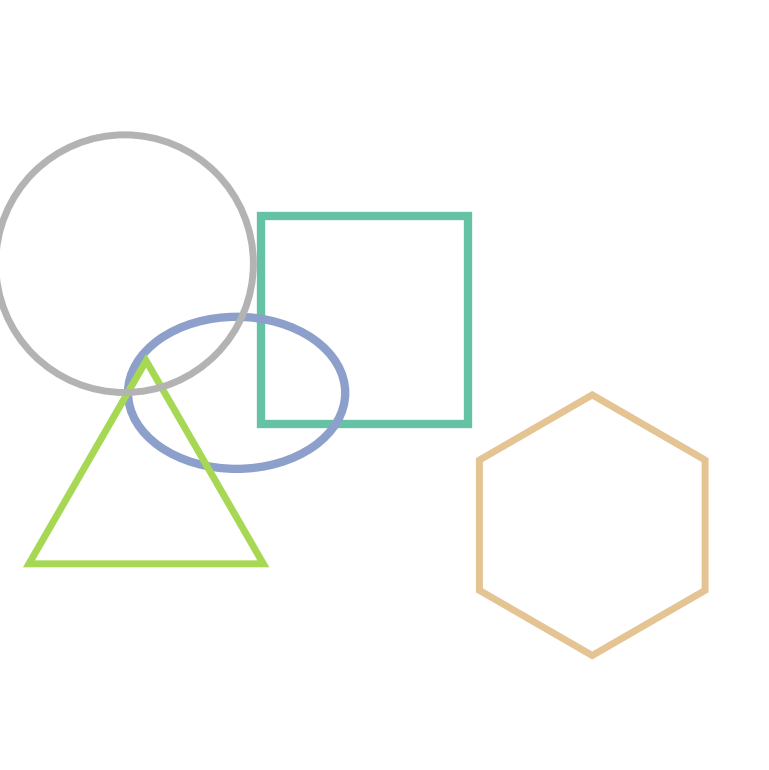[{"shape": "square", "thickness": 3, "radius": 0.67, "center": [0.473, 0.584]}, {"shape": "oval", "thickness": 3, "radius": 0.71, "center": [0.307, 0.49]}, {"shape": "triangle", "thickness": 2.5, "radius": 0.88, "center": [0.19, 0.356]}, {"shape": "hexagon", "thickness": 2.5, "radius": 0.85, "center": [0.769, 0.318]}, {"shape": "circle", "thickness": 2.5, "radius": 0.84, "center": [0.162, 0.658]}]